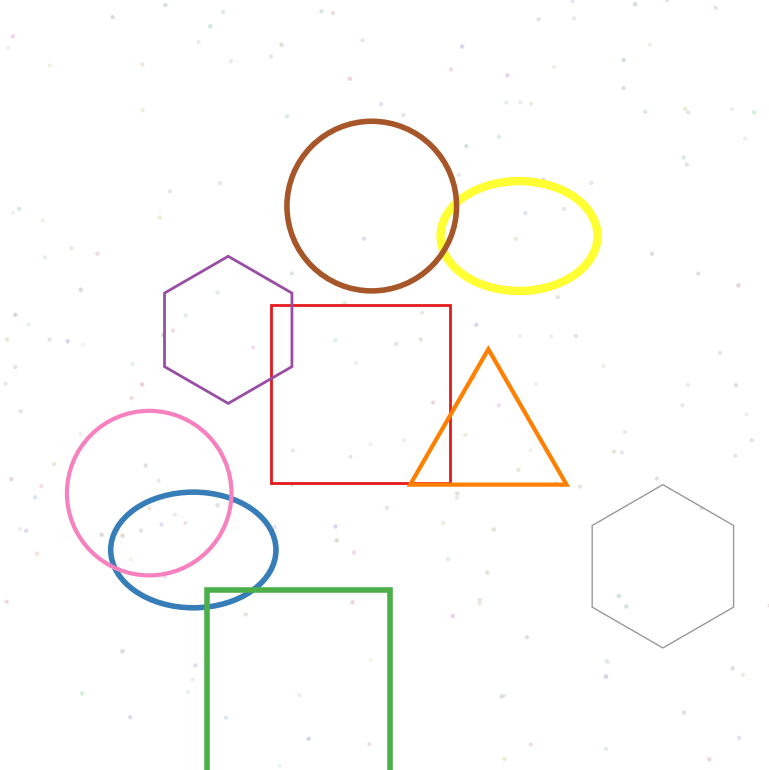[{"shape": "square", "thickness": 1, "radius": 0.58, "center": [0.468, 0.489]}, {"shape": "oval", "thickness": 2, "radius": 0.54, "center": [0.251, 0.286]}, {"shape": "square", "thickness": 2, "radius": 0.59, "center": [0.388, 0.116]}, {"shape": "hexagon", "thickness": 1, "radius": 0.48, "center": [0.296, 0.572]}, {"shape": "triangle", "thickness": 1.5, "radius": 0.59, "center": [0.634, 0.429]}, {"shape": "oval", "thickness": 3, "radius": 0.51, "center": [0.674, 0.693]}, {"shape": "circle", "thickness": 2, "radius": 0.55, "center": [0.483, 0.732]}, {"shape": "circle", "thickness": 1.5, "radius": 0.53, "center": [0.194, 0.36]}, {"shape": "hexagon", "thickness": 0.5, "radius": 0.53, "center": [0.861, 0.265]}]